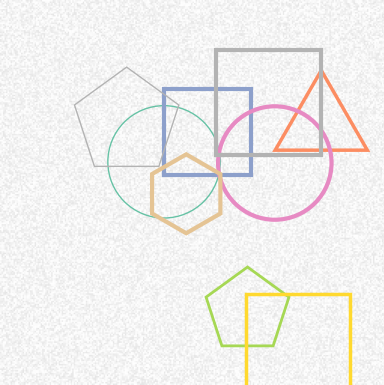[{"shape": "circle", "thickness": 1, "radius": 0.73, "center": [0.426, 0.58]}, {"shape": "triangle", "thickness": 2.5, "radius": 0.69, "center": [0.834, 0.679]}, {"shape": "square", "thickness": 3, "radius": 0.56, "center": [0.539, 0.658]}, {"shape": "circle", "thickness": 3, "radius": 0.74, "center": [0.714, 0.577]}, {"shape": "pentagon", "thickness": 2, "radius": 0.57, "center": [0.643, 0.193]}, {"shape": "square", "thickness": 2.5, "radius": 0.68, "center": [0.774, 0.101]}, {"shape": "hexagon", "thickness": 3, "radius": 0.51, "center": [0.484, 0.497]}, {"shape": "pentagon", "thickness": 1, "radius": 0.71, "center": [0.329, 0.683]}, {"shape": "square", "thickness": 3, "radius": 0.68, "center": [0.698, 0.733]}]